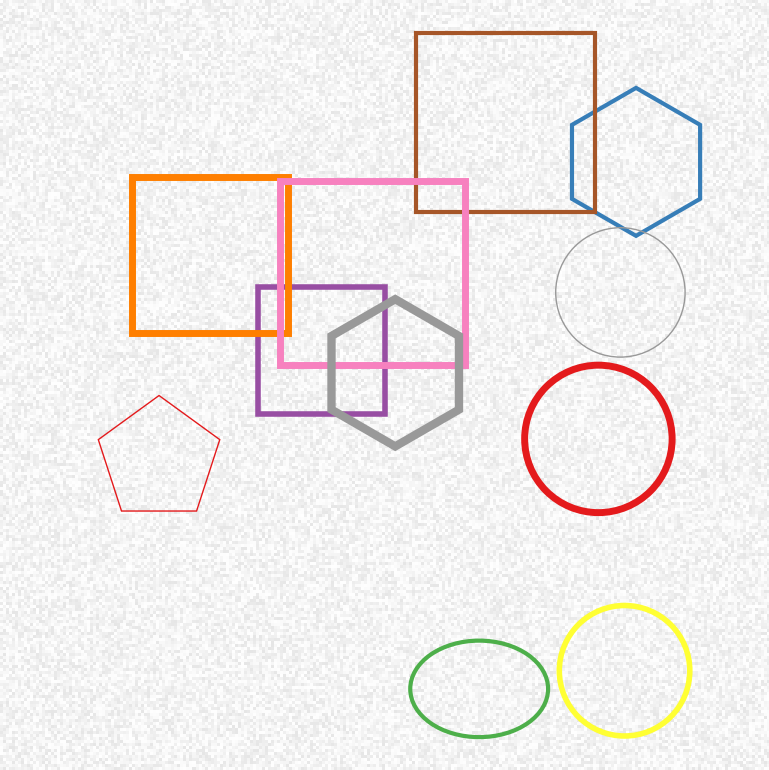[{"shape": "pentagon", "thickness": 0.5, "radius": 0.41, "center": [0.207, 0.403]}, {"shape": "circle", "thickness": 2.5, "radius": 0.48, "center": [0.777, 0.43]}, {"shape": "hexagon", "thickness": 1.5, "radius": 0.48, "center": [0.826, 0.79]}, {"shape": "oval", "thickness": 1.5, "radius": 0.45, "center": [0.622, 0.105]}, {"shape": "square", "thickness": 2, "radius": 0.41, "center": [0.418, 0.545]}, {"shape": "square", "thickness": 2.5, "radius": 0.51, "center": [0.273, 0.668]}, {"shape": "circle", "thickness": 2, "radius": 0.42, "center": [0.811, 0.129]}, {"shape": "square", "thickness": 1.5, "radius": 0.58, "center": [0.656, 0.841]}, {"shape": "square", "thickness": 2.5, "radius": 0.6, "center": [0.484, 0.645]}, {"shape": "circle", "thickness": 0.5, "radius": 0.42, "center": [0.806, 0.62]}, {"shape": "hexagon", "thickness": 3, "radius": 0.48, "center": [0.513, 0.516]}]